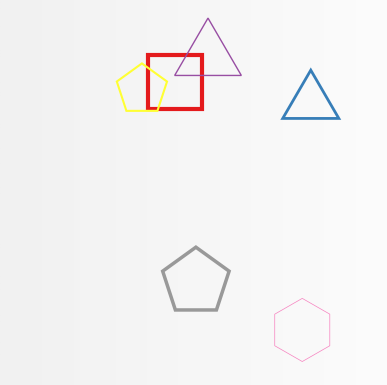[{"shape": "square", "thickness": 3, "radius": 0.35, "center": [0.451, 0.786]}, {"shape": "triangle", "thickness": 2, "radius": 0.42, "center": [0.802, 0.734]}, {"shape": "triangle", "thickness": 1, "radius": 0.5, "center": [0.537, 0.854]}, {"shape": "pentagon", "thickness": 1.5, "radius": 0.34, "center": [0.366, 0.767]}, {"shape": "hexagon", "thickness": 0.5, "radius": 0.41, "center": [0.78, 0.143]}, {"shape": "pentagon", "thickness": 2.5, "radius": 0.45, "center": [0.506, 0.268]}]